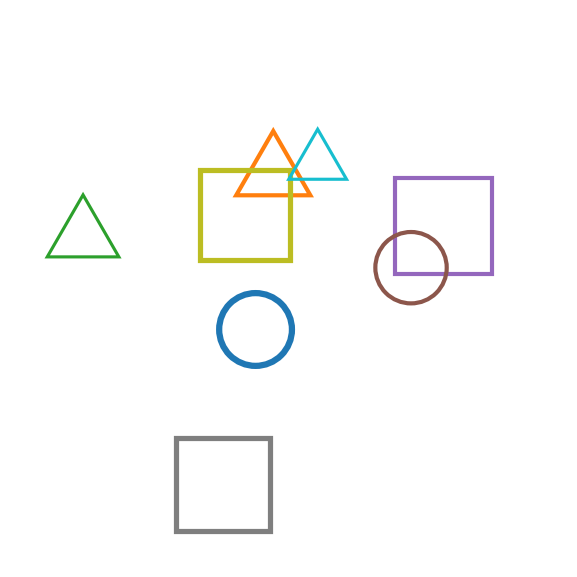[{"shape": "circle", "thickness": 3, "radius": 0.32, "center": [0.443, 0.429]}, {"shape": "triangle", "thickness": 2, "radius": 0.37, "center": [0.473, 0.698]}, {"shape": "triangle", "thickness": 1.5, "radius": 0.36, "center": [0.144, 0.59]}, {"shape": "square", "thickness": 2, "radius": 0.42, "center": [0.767, 0.608]}, {"shape": "circle", "thickness": 2, "radius": 0.31, "center": [0.712, 0.536]}, {"shape": "square", "thickness": 2.5, "radius": 0.4, "center": [0.386, 0.16]}, {"shape": "square", "thickness": 2.5, "radius": 0.39, "center": [0.424, 0.628]}, {"shape": "triangle", "thickness": 1.5, "radius": 0.29, "center": [0.55, 0.718]}]